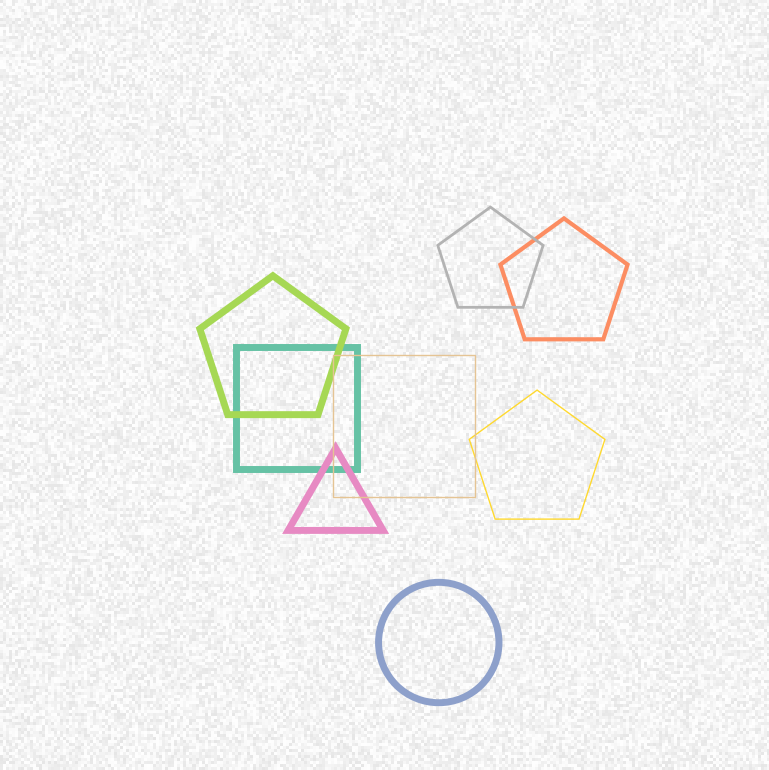[{"shape": "square", "thickness": 2.5, "radius": 0.39, "center": [0.385, 0.47]}, {"shape": "pentagon", "thickness": 1.5, "radius": 0.43, "center": [0.732, 0.63]}, {"shape": "circle", "thickness": 2.5, "radius": 0.39, "center": [0.57, 0.166]}, {"shape": "triangle", "thickness": 2.5, "radius": 0.36, "center": [0.436, 0.347]}, {"shape": "pentagon", "thickness": 2.5, "radius": 0.5, "center": [0.354, 0.542]}, {"shape": "pentagon", "thickness": 0.5, "radius": 0.46, "center": [0.698, 0.401]}, {"shape": "square", "thickness": 0.5, "radius": 0.46, "center": [0.525, 0.447]}, {"shape": "pentagon", "thickness": 1, "radius": 0.36, "center": [0.637, 0.659]}]